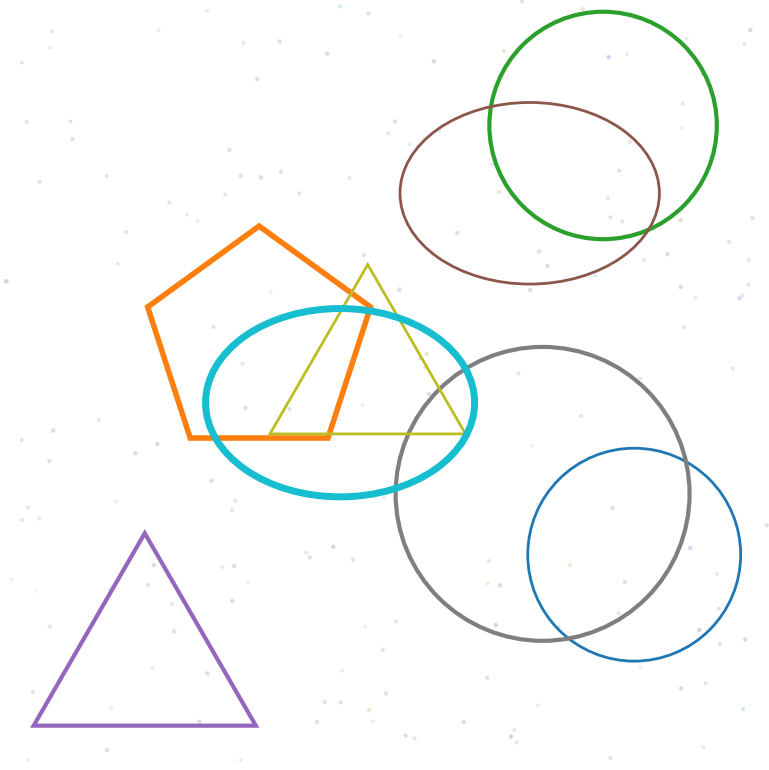[{"shape": "circle", "thickness": 1, "radius": 0.69, "center": [0.824, 0.28]}, {"shape": "pentagon", "thickness": 2, "radius": 0.76, "center": [0.336, 0.554]}, {"shape": "circle", "thickness": 1.5, "radius": 0.74, "center": [0.783, 0.837]}, {"shape": "triangle", "thickness": 1.5, "radius": 0.83, "center": [0.188, 0.141]}, {"shape": "oval", "thickness": 1, "radius": 0.84, "center": [0.688, 0.749]}, {"shape": "circle", "thickness": 1.5, "radius": 0.95, "center": [0.705, 0.359]}, {"shape": "triangle", "thickness": 1, "radius": 0.73, "center": [0.478, 0.51]}, {"shape": "oval", "thickness": 2.5, "radius": 0.87, "center": [0.442, 0.477]}]